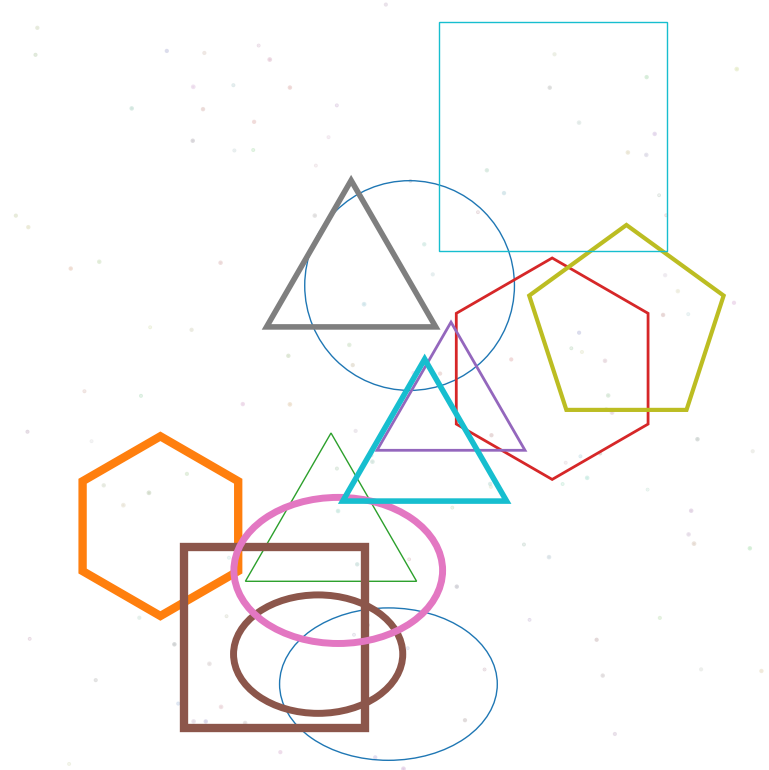[{"shape": "oval", "thickness": 0.5, "radius": 0.71, "center": [0.504, 0.112]}, {"shape": "circle", "thickness": 0.5, "radius": 0.68, "center": [0.532, 0.629]}, {"shape": "hexagon", "thickness": 3, "radius": 0.58, "center": [0.208, 0.317]}, {"shape": "triangle", "thickness": 0.5, "radius": 0.64, "center": [0.43, 0.309]}, {"shape": "hexagon", "thickness": 1, "radius": 0.72, "center": [0.717, 0.521]}, {"shape": "triangle", "thickness": 1, "radius": 0.55, "center": [0.586, 0.471]}, {"shape": "oval", "thickness": 2.5, "radius": 0.55, "center": [0.413, 0.15]}, {"shape": "square", "thickness": 3, "radius": 0.59, "center": [0.357, 0.172]}, {"shape": "oval", "thickness": 2.5, "radius": 0.68, "center": [0.439, 0.259]}, {"shape": "triangle", "thickness": 2, "radius": 0.63, "center": [0.456, 0.639]}, {"shape": "pentagon", "thickness": 1.5, "radius": 0.66, "center": [0.814, 0.575]}, {"shape": "triangle", "thickness": 2, "radius": 0.61, "center": [0.552, 0.411]}, {"shape": "square", "thickness": 0.5, "radius": 0.74, "center": [0.718, 0.822]}]